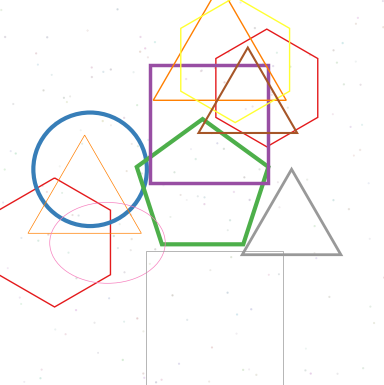[{"shape": "hexagon", "thickness": 1, "radius": 0.76, "center": [0.693, 0.772]}, {"shape": "hexagon", "thickness": 1, "radius": 0.84, "center": [0.142, 0.37]}, {"shape": "circle", "thickness": 3, "radius": 0.74, "center": [0.234, 0.56]}, {"shape": "pentagon", "thickness": 3, "radius": 0.9, "center": [0.526, 0.511]}, {"shape": "square", "thickness": 2.5, "radius": 0.77, "center": [0.544, 0.679]}, {"shape": "triangle", "thickness": 1, "radius": 1.0, "center": [0.571, 0.839]}, {"shape": "triangle", "thickness": 0.5, "radius": 0.85, "center": [0.22, 0.479]}, {"shape": "hexagon", "thickness": 1, "radius": 0.82, "center": [0.611, 0.845]}, {"shape": "triangle", "thickness": 1.5, "radius": 0.74, "center": [0.644, 0.729]}, {"shape": "oval", "thickness": 0.5, "radius": 0.75, "center": [0.279, 0.369]}, {"shape": "triangle", "thickness": 2, "radius": 0.74, "center": [0.757, 0.412]}, {"shape": "square", "thickness": 0.5, "radius": 0.89, "center": [0.556, 0.169]}]